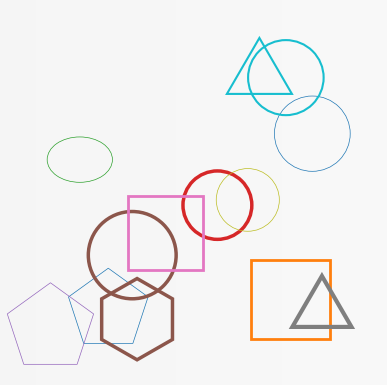[{"shape": "pentagon", "thickness": 0.5, "radius": 0.54, "center": [0.279, 0.195]}, {"shape": "circle", "thickness": 0.5, "radius": 0.49, "center": [0.806, 0.653]}, {"shape": "square", "thickness": 2, "radius": 0.51, "center": [0.749, 0.221]}, {"shape": "oval", "thickness": 0.5, "radius": 0.42, "center": [0.206, 0.585]}, {"shape": "circle", "thickness": 2.5, "radius": 0.44, "center": [0.561, 0.467]}, {"shape": "pentagon", "thickness": 0.5, "radius": 0.59, "center": [0.13, 0.148]}, {"shape": "circle", "thickness": 2.5, "radius": 0.57, "center": [0.341, 0.337]}, {"shape": "hexagon", "thickness": 2.5, "radius": 0.53, "center": [0.354, 0.171]}, {"shape": "square", "thickness": 2, "radius": 0.48, "center": [0.427, 0.394]}, {"shape": "triangle", "thickness": 3, "radius": 0.44, "center": [0.831, 0.195]}, {"shape": "circle", "thickness": 0.5, "radius": 0.41, "center": [0.639, 0.481]}, {"shape": "triangle", "thickness": 1.5, "radius": 0.48, "center": [0.669, 0.805]}, {"shape": "circle", "thickness": 1.5, "radius": 0.49, "center": [0.738, 0.798]}]